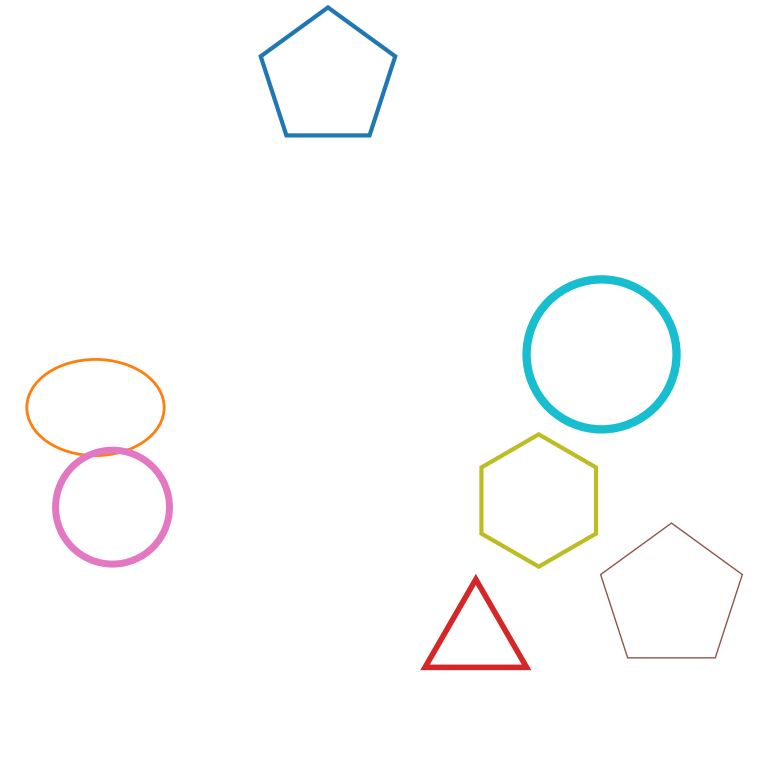[{"shape": "pentagon", "thickness": 1.5, "radius": 0.46, "center": [0.426, 0.898]}, {"shape": "oval", "thickness": 1, "radius": 0.45, "center": [0.124, 0.471]}, {"shape": "triangle", "thickness": 2, "radius": 0.38, "center": [0.618, 0.171]}, {"shape": "pentagon", "thickness": 0.5, "radius": 0.48, "center": [0.872, 0.224]}, {"shape": "circle", "thickness": 2.5, "radius": 0.37, "center": [0.146, 0.341]}, {"shape": "hexagon", "thickness": 1.5, "radius": 0.43, "center": [0.7, 0.35]}, {"shape": "circle", "thickness": 3, "radius": 0.49, "center": [0.781, 0.54]}]